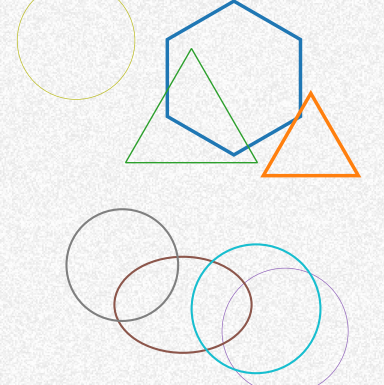[{"shape": "hexagon", "thickness": 2.5, "radius": 1.0, "center": [0.608, 0.797]}, {"shape": "triangle", "thickness": 2.5, "radius": 0.71, "center": [0.807, 0.615]}, {"shape": "triangle", "thickness": 1, "radius": 0.99, "center": [0.497, 0.676]}, {"shape": "circle", "thickness": 0.5, "radius": 0.82, "center": [0.741, 0.14]}, {"shape": "oval", "thickness": 1.5, "radius": 0.89, "center": [0.475, 0.208]}, {"shape": "circle", "thickness": 1.5, "radius": 0.73, "center": [0.318, 0.311]}, {"shape": "circle", "thickness": 0.5, "radius": 0.76, "center": [0.198, 0.894]}, {"shape": "circle", "thickness": 1.5, "radius": 0.84, "center": [0.665, 0.198]}]